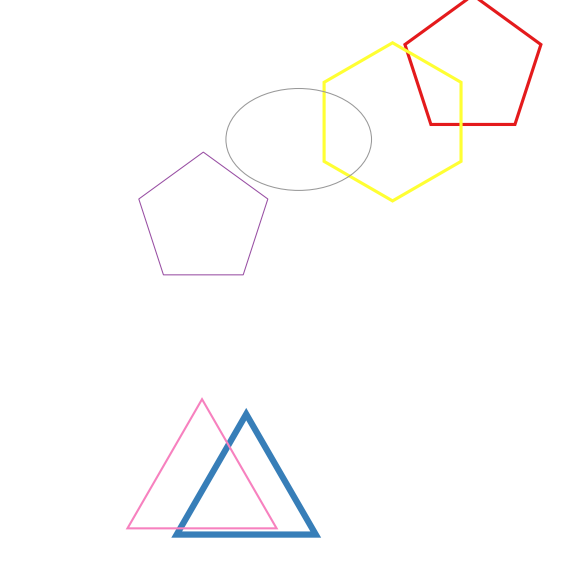[{"shape": "pentagon", "thickness": 1.5, "radius": 0.62, "center": [0.819, 0.884]}, {"shape": "triangle", "thickness": 3, "radius": 0.7, "center": [0.426, 0.143]}, {"shape": "pentagon", "thickness": 0.5, "radius": 0.59, "center": [0.352, 0.618]}, {"shape": "hexagon", "thickness": 1.5, "radius": 0.68, "center": [0.68, 0.788]}, {"shape": "triangle", "thickness": 1, "radius": 0.75, "center": [0.35, 0.159]}, {"shape": "oval", "thickness": 0.5, "radius": 0.63, "center": [0.517, 0.758]}]